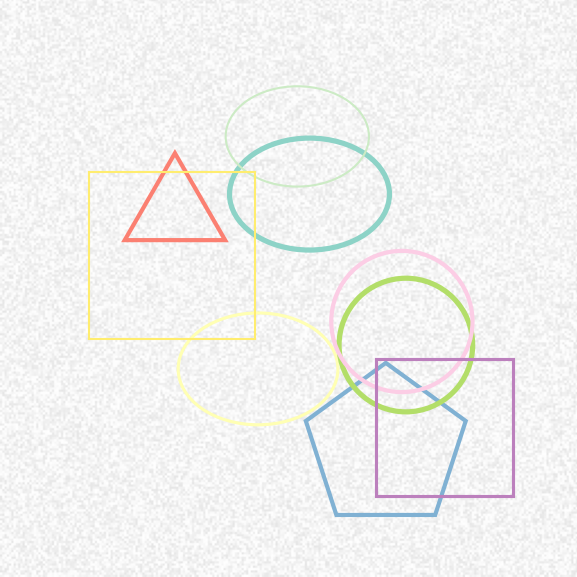[{"shape": "oval", "thickness": 2.5, "radius": 0.69, "center": [0.536, 0.663]}, {"shape": "oval", "thickness": 1.5, "radius": 0.69, "center": [0.447, 0.36]}, {"shape": "triangle", "thickness": 2, "radius": 0.5, "center": [0.303, 0.634]}, {"shape": "pentagon", "thickness": 2, "radius": 0.73, "center": [0.668, 0.225]}, {"shape": "circle", "thickness": 2.5, "radius": 0.58, "center": [0.703, 0.402]}, {"shape": "circle", "thickness": 2, "radius": 0.61, "center": [0.696, 0.442]}, {"shape": "square", "thickness": 1.5, "radius": 0.59, "center": [0.77, 0.259]}, {"shape": "oval", "thickness": 1, "radius": 0.62, "center": [0.515, 0.763]}, {"shape": "square", "thickness": 1, "radius": 0.72, "center": [0.298, 0.557]}]